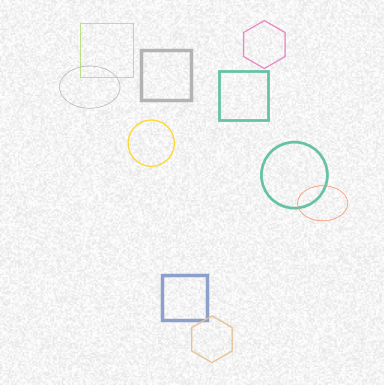[{"shape": "circle", "thickness": 2, "radius": 0.43, "center": [0.765, 0.545]}, {"shape": "square", "thickness": 2, "radius": 0.32, "center": [0.633, 0.752]}, {"shape": "oval", "thickness": 0.5, "radius": 0.33, "center": [0.838, 0.472]}, {"shape": "square", "thickness": 2.5, "radius": 0.29, "center": [0.478, 0.228]}, {"shape": "hexagon", "thickness": 1, "radius": 0.31, "center": [0.687, 0.884]}, {"shape": "square", "thickness": 0.5, "radius": 0.35, "center": [0.276, 0.87]}, {"shape": "circle", "thickness": 1, "radius": 0.3, "center": [0.393, 0.628]}, {"shape": "hexagon", "thickness": 1, "radius": 0.3, "center": [0.551, 0.119]}, {"shape": "square", "thickness": 2.5, "radius": 0.32, "center": [0.431, 0.805]}, {"shape": "oval", "thickness": 0.5, "radius": 0.39, "center": [0.233, 0.774]}]